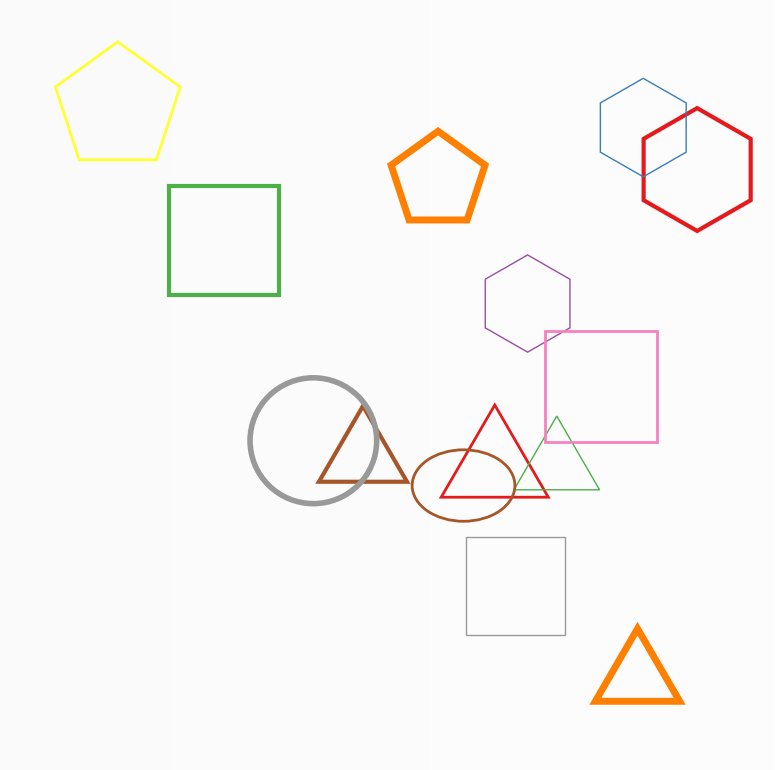[{"shape": "hexagon", "thickness": 1.5, "radius": 0.4, "center": [0.9, 0.78]}, {"shape": "triangle", "thickness": 1, "radius": 0.4, "center": [0.638, 0.394]}, {"shape": "hexagon", "thickness": 0.5, "radius": 0.32, "center": [0.83, 0.834]}, {"shape": "triangle", "thickness": 0.5, "radius": 0.32, "center": [0.718, 0.396]}, {"shape": "square", "thickness": 1.5, "radius": 0.36, "center": [0.289, 0.688]}, {"shape": "hexagon", "thickness": 0.5, "radius": 0.32, "center": [0.681, 0.606]}, {"shape": "pentagon", "thickness": 2.5, "radius": 0.32, "center": [0.565, 0.766]}, {"shape": "triangle", "thickness": 2.5, "radius": 0.31, "center": [0.823, 0.121]}, {"shape": "pentagon", "thickness": 1, "radius": 0.42, "center": [0.152, 0.861]}, {"shape": "oval", "thickness": 1, "radius": 0.33, "center": [0.598, 0.369]}, {"shape": "triangle", "thickness": 1.5, "radius": 0.33, "center": [0.468, 0.407]}, {"shape": "square", "thickness": 1, "radius": 0.36, "center": [0.775, 0.498]}, {"shape": "circle", "thickness": 2, "radius": 0.41, "center": [0.404, 0.428]}, {"shape": "square", "thickness": 0.5, "radius": 0.32, "center": [0.665, 0.239]}]